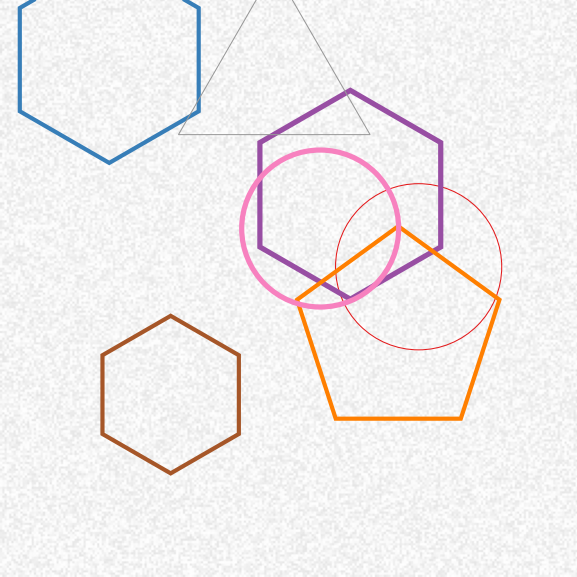[{"shape": "circle", "thickness": 0.5, "radius": 0.72, "center": [0.725, 0.537]}, {"shape": "hexagon", "thickness": 2, "radius": 0.89, "center": [0.189, 0.896]}, {"shape": "hexagon", "thickness": 2.5, "radius": 0.9, "center": [0.607, 0.662]}, {"shape": "pentagon", "thickness": 2, "radius": 0.92, "center": [0.69, 0.423]}, {"shape": "hexagon", "thickness": 2, "radius": 0.68, "center": [0.296, 0.316]}, {"shape": "circle", "thickness": 2.5, "radius": 0.68, "center": [0.554, 0.603]}, {"shape": "triangle", "thickness": 0.5, "radius": 0.96, "center": [0.475, 0.862]}]